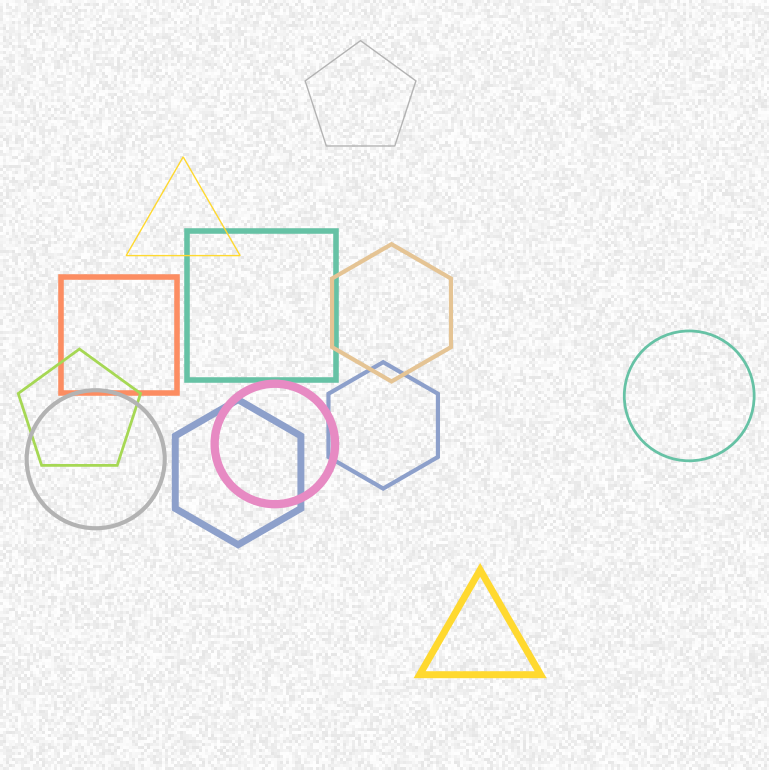[{"shape": "circle", "thickness": 1, "radius": 0.42, "center": [0.895, 0.486]}, {"shape": "square", "thickness": 2, "radius": 0.49, "center": [0.339, 0.603]}, {"shape": "square", "thickness": 2, "radius": 0.38, "center": [0.154, 0.565]}, {"shape": "hexagon", "thickness": 2.5, "radius": 0.47, "center": [0.309, 0.387]}, {"shape": "hexagon", "thickness": 1.5, "radius": 0.41, "center": [0.498, 0.448]}, {"shape": "circle", "thickness": 3, "radius": 0.39, "center": [0.357, 0.423]}, {"shape": "pentagon", "thickness": 1, "radius": 0.42, "center": [0.103, 0.463]}, {"shape": "triangle", "thickness": 0.5, "radius": 0.43, "center": [0.238, 0.711]}, {"shape": "triangle", "thickness": 2.5, "radius": 0.45, "center": [0.624, 0.169]}, {"shape": "hexagon", "thickness": 1.5, "radius": 0.45, "center": [0.508, 0.594]}, {"shape": "circle", "thickness": 1.5, "radius": 0.45, "center": [0.124, 0.404]}, {"shape": "pentagon", "thickness": 0.5, "radius": 0.38, "center": [0.468, 0.872]}]